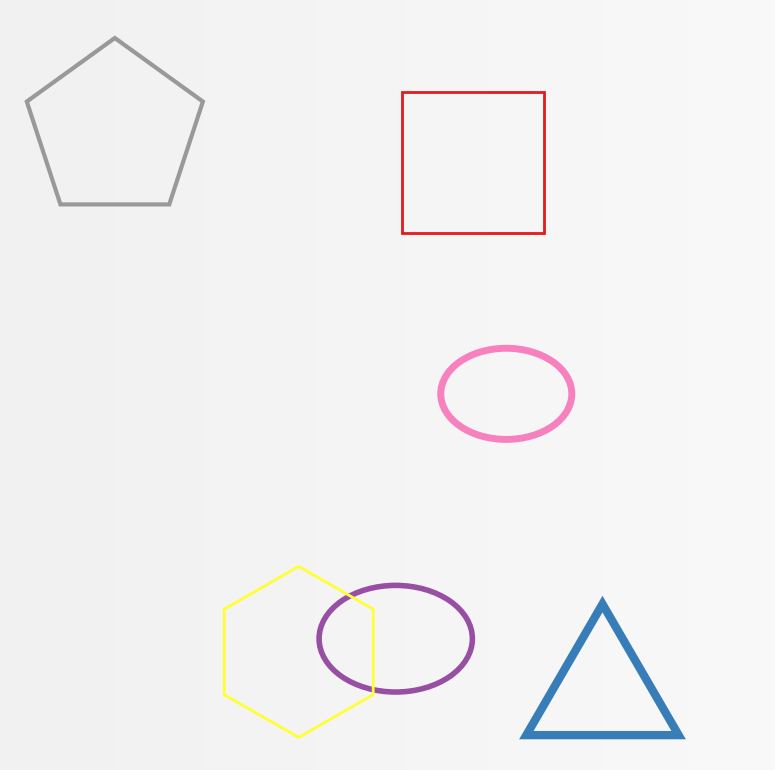[{"shape": "square", "thickness": 1, "radius": 0.46, "center": [0.61, 0.789]}, {"shape": "triangle", "thickness": 3, "radius": 0.57, "center": [0.777, 0.102]}, {"shape": "oval", "thickness": 2, "radius": 0.49, "center": [0.511, 0.171]}, {"shape": "hexagon", "thickness": 1, "radius": 0.55, "center": [0.385, 0.153]}, {"shape": "oval", "thickness": 2.5, "radius": 0.42, "center": [0.653, 0.489]}, {"shape": "pentagon", "thickness": 1.5, "radius": 0.6, "center": [0.148, 0.831]}]